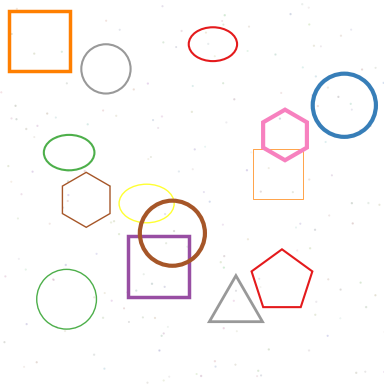[{"shape": "pentagon", "thickness": 1.5, "radius": 0.42, "center": [0.732, 0.269]}, {"shape": "oval", "thickness": 1.5, "radius": 0.31, "center": [0.553, 0.885]}, {"shape": "circle", "thickness": 3, "radius": 0.41, "center": [0.894, 0.727]}, {"shape": "oval", "thickness": 1.5, "radius": 0.33, "center": [0.18, 0.604]}, {"shape": "circle", "thickness": 1, "radius": 0.39, "center": [0.173, 0.223]}, {"shape": "square", "thickness": 2.5, "radius": 0.39, "center": [0.412, 0.308]}, {"shape": "square", "thickness": 2.5, "radius": 0.39, "center": [0.103, 0.894]}, {"shape": "square", "thickness": 0.5, "radius": 0.33, "center": [0.723, 0.548]}, {"shape": "oval", "thickness": 1, "radius": 0.36, "center": [0.381, 0.471]}, {"shape": "hexagon", "thickness": 1, "radius": 0.36, "center": [0.224, 0.481]}, {"shape": "circle", "thickness": 3, "radius": 0.42, "center": [0.448, 0.394]}, {"shape": "hexagon", "thickness": 3, "radius": 0.33, "center": [0.74, 0.649]}, {"shape": "circle", "thickness": 1.5, "radius": 0.32, "center": [0.275, 0.821]}, {"shape": "triangle", "thickness": 2, "radius": 0.4, "center": [0.613, 0.204]}]